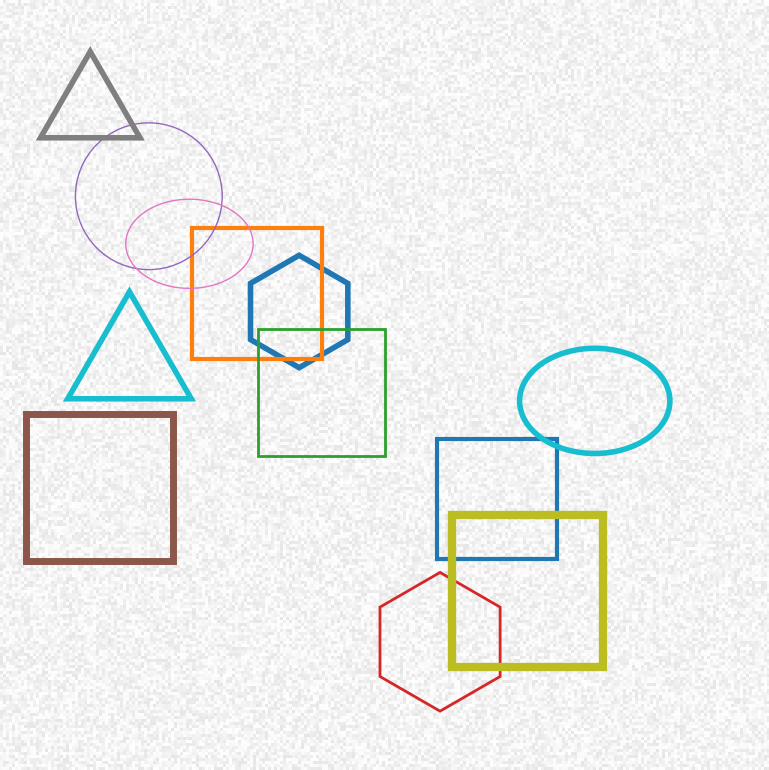[{"shape": "hexagon", "thickness": 2, "radius": 0.36, "center": [0.389, 0.595]}, {"shape": "square", "thickness": 1.5, "radius": 0.39, "center": [0.645, 0.352]}, {"shape": "square", "thickness": 1.5, "radius": 0.42, "center": [0.334, 0.619]}, {"shape": "square", "thickness": 1, "radius": 0.41, "center": [0.417, 0.49]}, {"shape": "hexagon", "thickness": 1, "radius": 0.45, "center": [0.571, 0.166]}, {"shape": "circle", "thickness": 0.5, "radius": 0.48, "center": [0.193, 0.745]}, {"shape": "square", "thickness": 2.5, "radius": 0.48, "center": [0.129, 0.367]}, {"shape": "oval", "thickness": 0.5, "radius": 0.41, "center": [0.246, 0.683]}, {"shape": "triangle", "thickness": 2, "radius": 0.37, "center": [0.117, 0.858]}, {"shape": "square", "thickness": 3, "radius": 0.49, "center": [0.685, 0.232]}, {"shape": "triangle", "thickness": 2, "radius": 0.46, "center": [0.168, 0.528]}, {"shape": "oval", "thickness": 2, "radius": 0.49, "center": [0.772, 0.479]}]